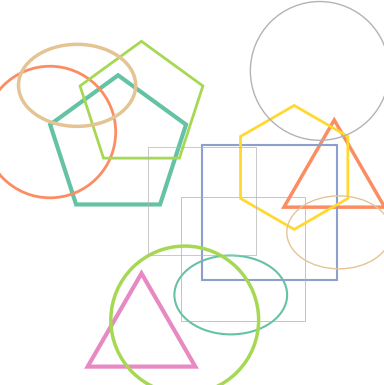[{"shape": "oval", "thickness": 1.5, "radius": 0.73, "center": [0.599, 0.234]}, {"shape": "pentagon", "thickness": 3, "radius": 0.93, "center": [0.307, 0.619]}, {"shape": "triangle", "thickness": 2.5, "radius": 0.75, "center": [0.868, 0.537]}, {"shape": "circle", "thickness": 2, "radius": 0.85, "center": [0.13, 0.657]}, {"shape": "square", "thickness": 1.5, "radius": 0.88, "center": [0.701, 0.449]}, {"shape": "triangle", "thickness": 3, "radius": 0.81, "center": [0.367, 0.128]}, {"shape": "square", "thickness": 0.5, "radius": 0.8, "center": [0.631, 0.328]}, {"shape": "pentagon", "thickness": 2, "radius": 0.84, "center": [0.367, 0.725]}, {"shape": "circle", "thickness": 2.5, "radius": 0.96, "center": [0.48, 0.169]}, {"shape": "hexagon", "thickness": 2, "radius": 0.8, "center": [0.764, 0.565]}, {"shape": "oval", "thickness": 1, "radius": 0.68, "center": [0.88, 0.396]}, {"shape": "oval", "thickness": 2.5, "radius": 0.76, "center": [0.2, 0.778]}, {"shape": "circle", "thickness": 1, "radius": 0.9, "center": [0.83, 0.816]}, {"shape": "square", "thickness": 0.5, "radius": 0.7, "center": [0.524, 0.477]}]